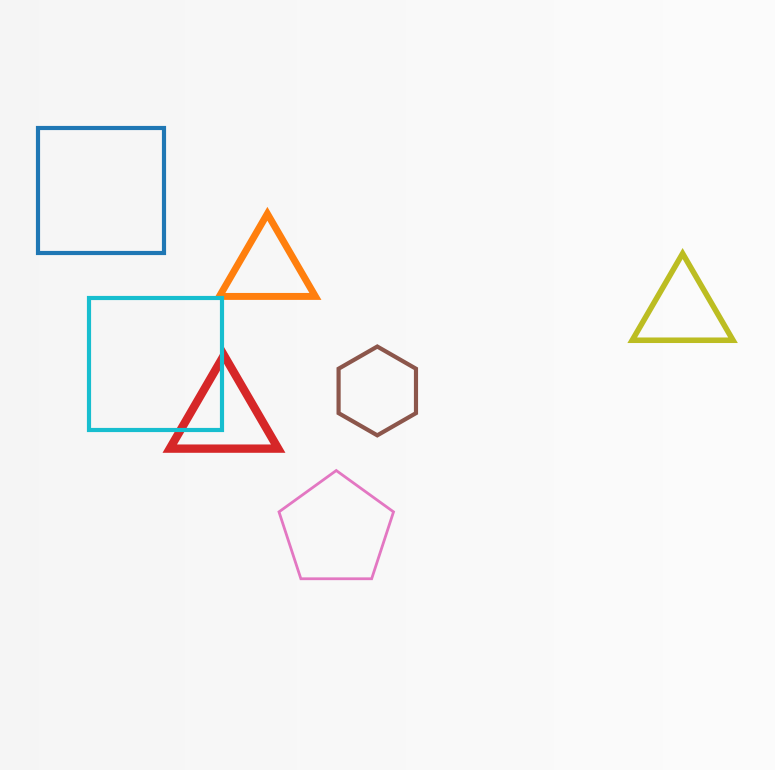[{"shape": "square", "thickness": 1.5, "radius": 0.41, "center": [0.13, 0.752]}, {"shape": "triangle", "thickness": 2.5, "radius": 0.36, "center": [0.345, 0.651]}, {"shape": "triangle", "thickness": 3, "radius": 0.4, "center": [0.289, 0.458]}, {"shape": "hexagon", "thickness": 1.5, "radius": 0.29, "center": [0.487, 0.492]}, {"shape": "pentagon", "thickness": 1, "radius": 0.39, "center": [0.434, 0.311]}, {"shape": "triangle", "thickness": 2, "radius": 0.38, "center": [0.881, 0.596]}, {"shape": "square", "thickness": 1.5, "radius": 0.43, "center": [0.201, 0.527]}]